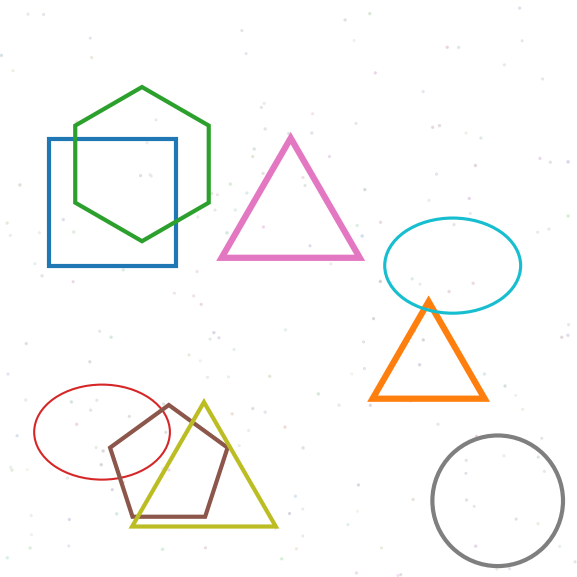[{"shape": "square", "thickness": 2, "radius": 0.55, "center": [0.195, 0.648]}, {"shape": "triangle", "thickness": 3, "radius": 0.56, "center": [0.742, 0.365]}, {"shape": "hexagon", "thickness": 2, "radius": 0.67, "center": [0.246, 0.715]}, {"shape": "oval", "thickness": 1, "radius": 0.59, "center": [0.177, 0.251]}, {"shape": "pentagon", "thickness": 2, "radius": 0.53, "center": [0.292, 0.191]}, {"shape": "triangle", "thickness": 3, "radius": 0.69, "center": [0.503, 0.622]}, {"shape": "circle", "thickness": 2, "radius": 0.57, "center": [0.862, 0.132]}, {"shape": "triangle", "thickness": 2, "radius": 0.72, "center": [0.353, 0.159]}, {"shape": "oval", "thickness": 1.5, "radius": 0.59, "center": [0.784, 0.539]}]